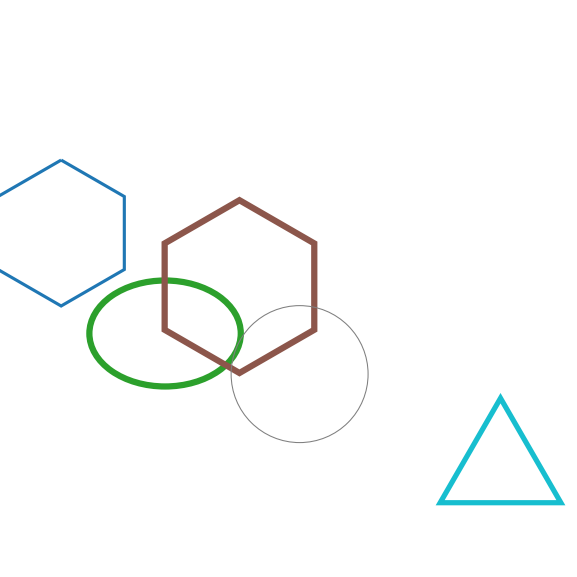[{"shape": "hexagon", "thickness": 1.5, "radius": 0.63, "center": [0.106, 0.596]}, {"shape": "oval", "thickness": 3, "radius": 0.66, "center": [0.286, 0.422]}, {"shape": "hexagon", "thickness": 3, "radius": 0.75, "center": [0.415, 0.503]}, {"shape": "circle", "thickness": 0.5, "radius": 0.59, "center": [0.519, 0.351]}, {"shape": "triangle", "thickness": 2.5, "radius": 0.6, "center": [0.867, 0.189]}]